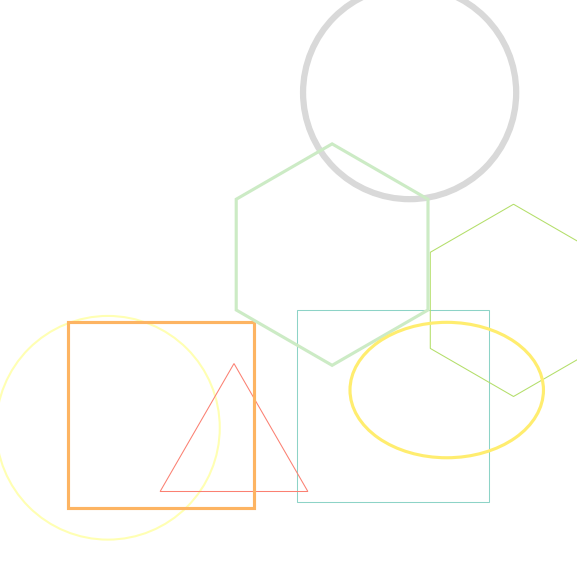[{"shape": "square", "thickness": 0.5, "radius": 0.83, "center": [0.68, 0.296]}, {"shape": "circle", "thickness": 1, "radius": 0.97, "center": [0.187, 0.258]}, {"shape": "triangle", "thickness": 0.5, "radius": 0.74, "center": [0.405, 0.222]}, {"shape": "square", "thickness": 1.5, "radius": 0.81, "center": [0.278, 0.281]}, {"shape": "hexagon", "thickness": 0.5, "radius": 0.83, "center": [0.889, 0.479]}, {"shape": "circle", "thickness": 3, "radius": 0.92, "center": [0.709, 0.839]}, {"shape": "hexagon", "thickness": 1.5, "radius": 0.96, "center": [0.575, 0.558]}, {"shape": "oval", "thickness": 1.5, "radius": 0.84, "center": [0.774, 0.324]}]